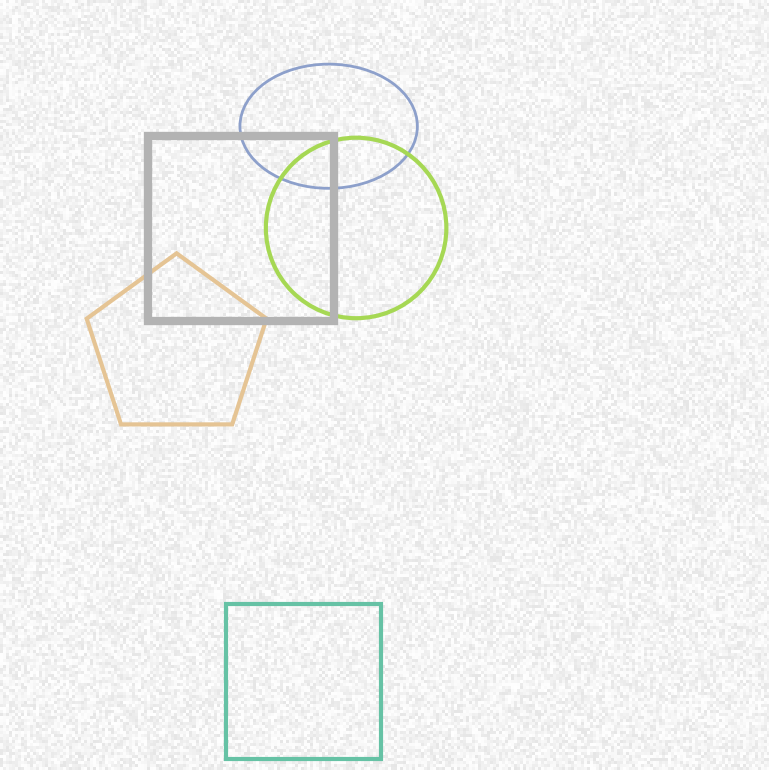[{"shape": "square", "thickness": 1.5, "radius": 0.5, "center": [0.394, 0.115]}, {"shape": "oval", "thickness": 1, "radius": 0.58, "center": [0.427, 0.836]}, {"shape": "circle", "thickness": 1.5, "radius": 0.59, "center": [0.462, 0.704]}, {"shape": "pentagon", "thickness": 1.5, "radius": 0.61, "center": [0.229, 0.548]}, {"shape": "square", "thickness": 3, "radius": 0.6, "center": [0.313, 0.704]}]